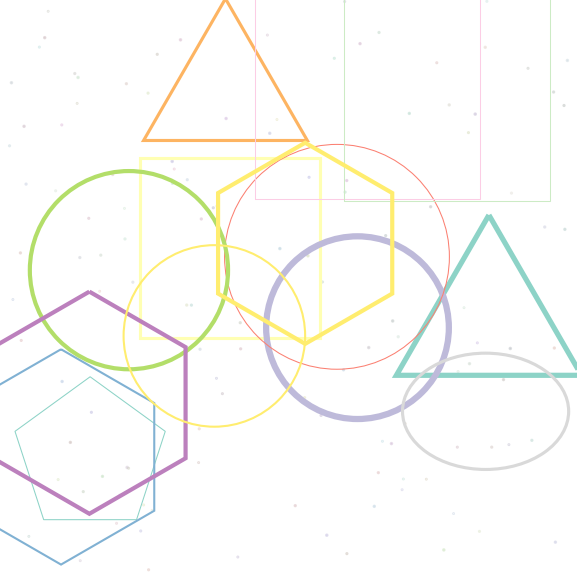[{"shape": "triangle", "thickness": 2.5, "radius": 0.93, "center": [0.847, 0.442]}, {"shape": "pentagon", "thickness": 0.5, "radius": 0.68, "center": [0.156, 0.21]}, {"shape": "square", "thickness": 1.5, "radius": 0.78, "center": [0.398, 0.57]}, {"shape": "circle", "thickness": 3, "radius": 0.79, "center": [0.619, 0.432]}, {"shape": "circle", "thickness": 0.5, "radius": 0.97, "center": [0.584, 0.554]}, {"shape": "hexagon", "thickness": 1, "radius": 0.93, "center": [0.106, 0.208]}, {"shape": "triangle", "thickness": 1.5, "radius": 0.82, "center": [0.39, 0.838]}, {"shape": "circle", "thickness": 2, "radius": 0.86, "center": [0.223, 0.531]}, {"shape": "square", "thickness": 0.5, "radius": 0.97, "center": [0.637, 0.849]}, {"shape": "oval", "thickness": 1.5, "radius": 0.72, "center": [0.841, 0.287]}, {"shape": "hexagon", "thickness": 2, "radius": 0.96, "center": [0.155, 0.302]}, {"shape": "square", "thickness": 0.5, "radius": 0.89, "center": [0.774, 0.828]}, {"shape": "circle", "thickness": 1, "radius": 0.79, "center": [0.371, 0.417]}, {"shape": "hexagon", "thickness": 2, "radius": 0.87, "center": [0.528, 0.578]}]